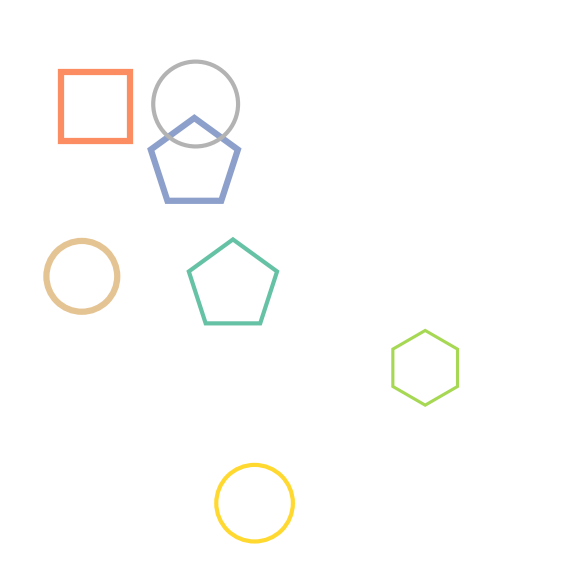[{"shape": "pentagon", "thickness": 2, "radius": 0.4, "center": [0.403, 0.504]}, {"shape": "square", "thickness": 3, "radius": 0.3, "center": [0.165, 0.815]}, {"shape": "pentagon", "thickness": 3, "radius": 0.4, "center": [0.337, 0.716]}, {"shape": "hexagon", "thickness": 1.5, "radius": 0.32, "center": [0.736, 0.362]}, {"shape": "circle", "thickness": 2, "radius": 0.33, "center": [0.441, 0.128]}, {"shape": "circle", "thickness": 3, "radius": 0.31, "center": [0.142, 0.521]}, {"shape": "circle", "thickness": 2, "radius": 0.37, "center": [0.339, 0.819]}]